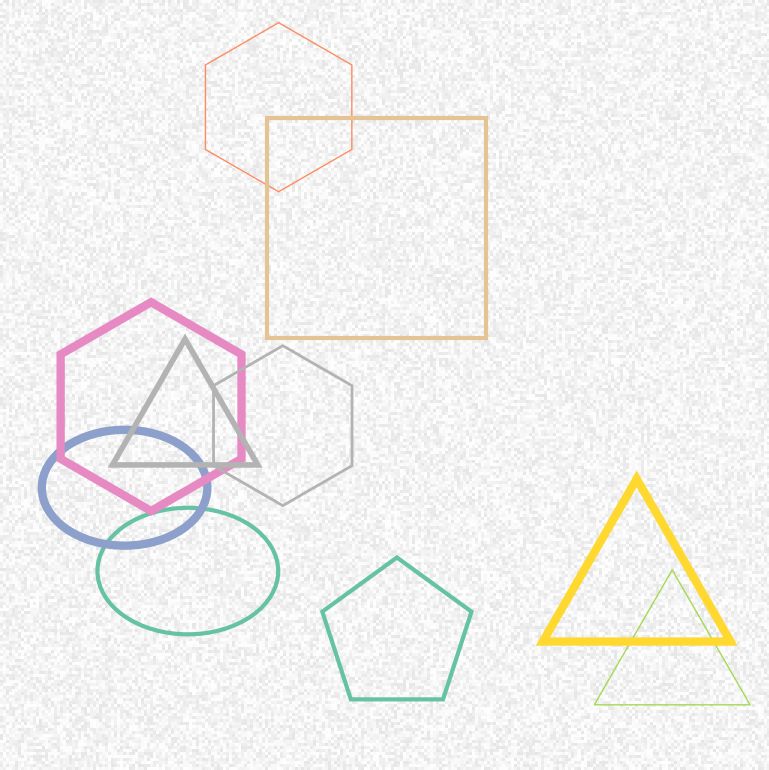[{"shape": "oval", "thickness": 1.5, "radius": 0.59, "center": [0.244, 0.258]}, {"shape": "pentagon", "thickness": 1.5, "radius": 0.51, "center": [0.515, 0.174]}, {"shape": "hexagon", "thickness": 0.5, "radius": 0.55, "center": [0.362, 0.861]}, {"shape": "oval", "thickness": 3, "radius": 0.54, "center": [0.162, 0.367]}, {"shape": "hexagon", "thickness": 3, "radius": 0.68, "center": [0.196, 0.472]}, {"shape": "triangle", "thickness": 0.5, "radius": 0.58, "center": [0.873, 0.143]}, {"shape": "triangle", "thickness": 3, "radius": 0.7, "center": [0.827, 0.237]}, {"shape": "square", "thickness": 1.5, "radius": 0.71, "center": [0.489, 0.704]}, {"shape": "hexagon", "thickness": 1, "radius": 0.52, "center": [0.367, 0.447]}, {"shape": "triangle", "thickness": 2, "radius": 0.54, "center": [0.24, 0.451]}]